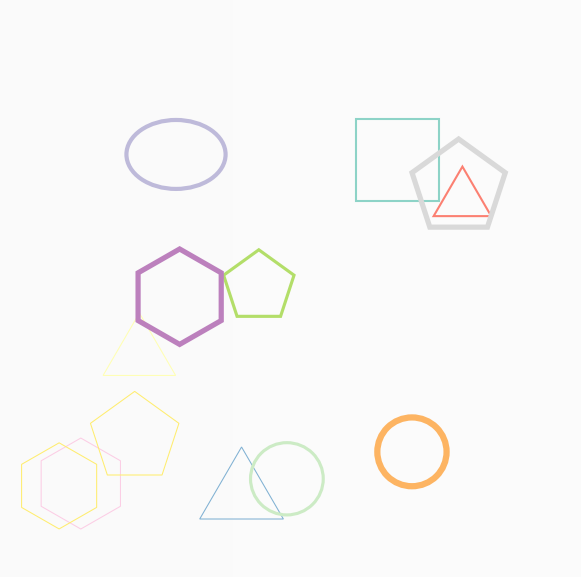[{"shape": "square", "thickness": 1, "radius": 0.36, "center": [0.683, 0.722]}, {"shape": "triangle", "thickness": 0.5, "radius": 0.36, "center": [0.24, 0.385]}, {"shape": "oval", "thickness": 2, "radius": 0.43, "center": [0.303, 0.732]}, {"shape": "triangle", "thickness": 1, "radius": 0.29, "center": [0.796, 0.653]}, {"shape": "triangle", "thickness": 0.5, "radius": 0.42, "center": [0.416, 0.142]}, {"shape": "circle", "thickness": 3, "radius": 0.3, "center": [0.709, 0.217]}, {"shape": "pentagon", "thickness": 1.5, "radius": 0.32, "center": [0.445, 0.503]}, {"shape": "hexagon", "thickness": 0.5, "radius": 0.39, "center": [0.139, 0.162]}, {"shape": "pentagon", "thickness": 2.5, "radius": 0.42, "center": [0.789, 0.674]}, {"shape": "hexagon", "thickness": 2.5, "radius": 0.41, "center": [0.309, 0.485]}, {"shape": "circle", "thickness": 1.5, "radius": 0.31, "center": [0.494, 0.17]}, {"shape": "pentagon", "thickness": 0.5, "radius": 0.4, "center": [0.232, 0.241]}, {"shape": "hexagon", "thickness": 0.5, "radius": 0.37, "center": [0.102, 0.158]}]